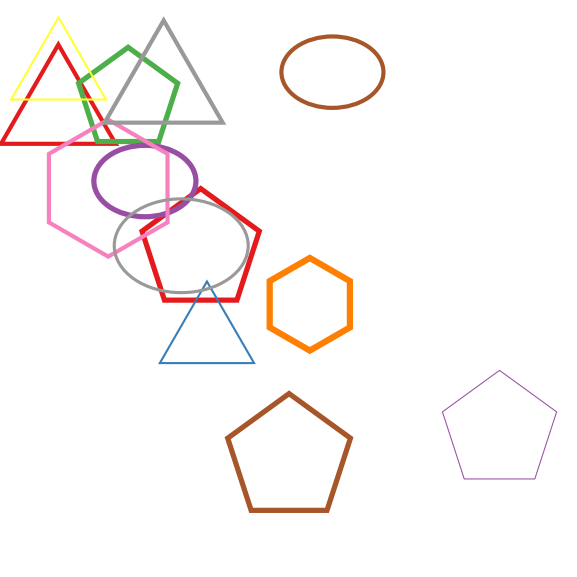[{"shape": "triangle", "thickness": 2, "radius": 0.57, "center": [0.101, 0.807]}, {"shape": "pentagon", "thickness": 2.5, "radius": 0.53, "center": [0.348, 0.566]}, {"shape": "triangle", "thickness": 1, "radius": 0.47, "center": [0.358, 0.418]}, {"shape": "pentagon", "thickness": 2.5, "radius": 0.45, "center": [0.222, 0.827]}, {"shape": "oval", "thickness": 2.5, "radius": 0.44, "center": [0.251, 0.686]}, {"shape": "pentagon", "thickness": 0.5, "radius": 0.52, "center": [0.865, 0.254]}, {"shape": "hexagon", "thickness": 3, "radius": 0.4, "center": [0.536, 0.472]}, {"shape": "triangle", "thickness": 1, "radius": 0.47, "center": [0.101, 0.874]}, {"shape": "oval", "thickness": 2, "radius": 0.44, "center": [0.576, 0.874]}, {"shape": "pentagon", "thickness": 2.5, "radius": 0.56, "center": [0.501, 0.206]}, {"shape": "hexagon", "thickness": 2, "radius": 0.59, "center": [0.187, 0.673]}, {"shape": "triangle", "thickness": 2, "radius": 0.59, "center": [0.283, 0.846]}, {"shape": "oval", "thickness": 1.5, "radius": 0.58, "center": [0.314, 0.574]}]